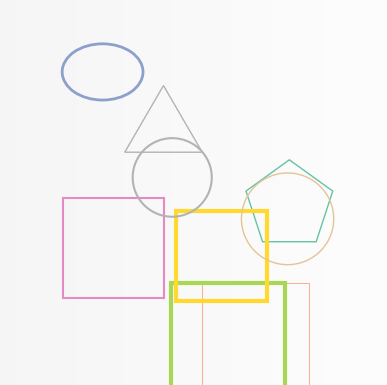[{"shape": "pentagon", "thickness": 1, "radius": 0.59, "center": [0.747, 0.467]}, {"shape": "square", "thickness": 0.5, "radius": 0.69, "center": [0.659, 0.128]}, {"shape": "oval", "thickness": 2, "radius": 0.52, "center": [0.265, 0.813]}, {"shape": "square", "thickness": 1.5, "radius": 0.65, "center": [0.294, 0.357]}, {"shape": "square", "thickness": 3, "radius": 0.74, "center": [0.588, 0.118]}, {"shape": "square", "thickness": 3, "radius": 0.58, "center": [0.572, 0.334]}, {"shape": "circle", "thickness": 1, "radius": 0.6, "center": [0.742, 0.432]}, {"shape": "circle", "thickness": 1.5, "radius": 0.51, "center": [0.444, 0.539]}, {"shape": "triangle", "thickness": 1, "radius": 0.58, "center": [0.422, 0.662]}]